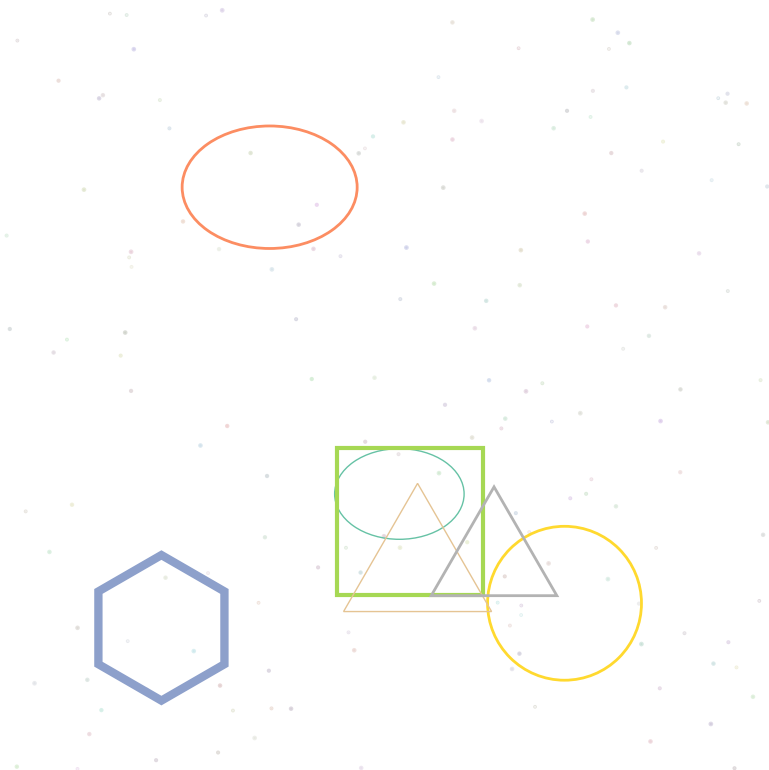[{"shape": "oval", "thickness": 0.5, "radius": 0.42, "center": [0.519, 0.358]}, {"shape": "oval", "thickness": 1, "radius": 0.57, "center": [0.35, 0.757]}, {"shape": "hexagon", "thickness": 3, "radius": 0.47, "center": [0.21, 0.185]}, {"shape": "square", "thickness": 1.5, "radius": 0.48, "center": [0.533, 0.323]}, {"shape": "circle", "thickness": 1, "radius": 0.5, "center": [0.733, 0.217]}, {"shape": "triangle", "thickness": 0.5, "radius": 0.55, "center": [0.542, 0.261]}, {"shape": "triangle", "thickness": 1, "radius": 0.47, "center": [0.642, 0.273]}]